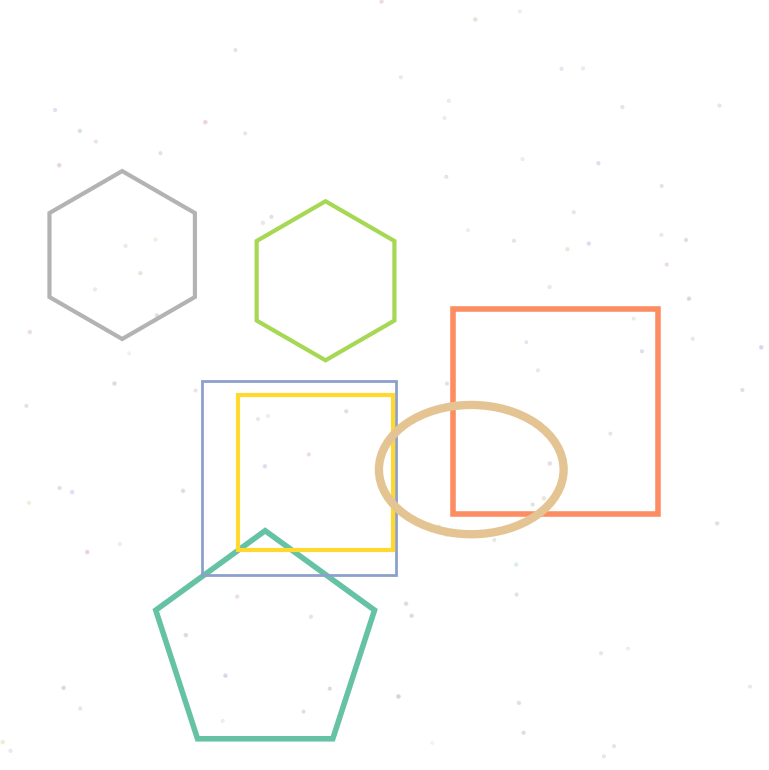[{"shape": "pentagon", "thickness": 2, "radius": 0.75, "center": [0.344, 0.161]}, {"shape": "square", "thickness": 2, "radius": 0.67, "center": [0.722, 0.466]}, {"shape": "square", "thickness": 1, "radius": 0.63, "center": [0.388, 0.379]}, {"shape": "hexagon", "thickness": 1.5, "radius": 0.52, "center": [0.423, 0.635]}, {"shape": "square", "thickness": 1.5, "radius": 0.5, "center": [0.41, 0.386]}, {"shape": "oval", "thickness": 3, "radius": 0.6, "center": [0.612, 0.39]}, {"shape": "hexagon", "thickness": 1.5, "radius": 0.55, "center": [0.159, 0.669]}]